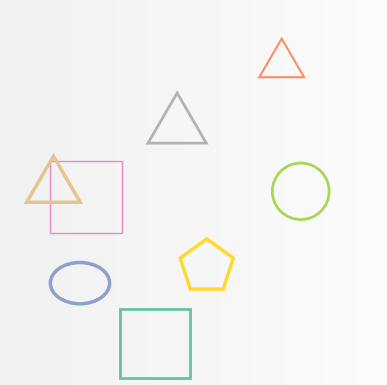[{"shape": "square", "thickness": 2, "radius": 0.45, "center": [0.4, 0.108]}, {"shape": "triangle", "thickness": 1.5, "radius": 0.33, "center": [0.727, 0.833]}, {"shape": "oval", "thickness": 2.5, "radius": 0.38, "center": [0.206, 0.265]}, {"shape": "square", "thickness": 1, "radius": 0.47, "center": [0.221, 0.487]}, {"shape": "circle", "thickness": 2, "radius": 0.37, "center": [0.776, 0.503]}, {"shape": "pentagon", "thickness": 2.5, "radius": 0.36, "center": [0.534, 0.307]}, {"shape": "triangle", "thickness": 2.5, "radius": 0.4, "center": [0.138, 0.515]}, {"shape": "triangle", "thickness": 2, "radius": 0.44, "center": [0.457, 0.672]}]